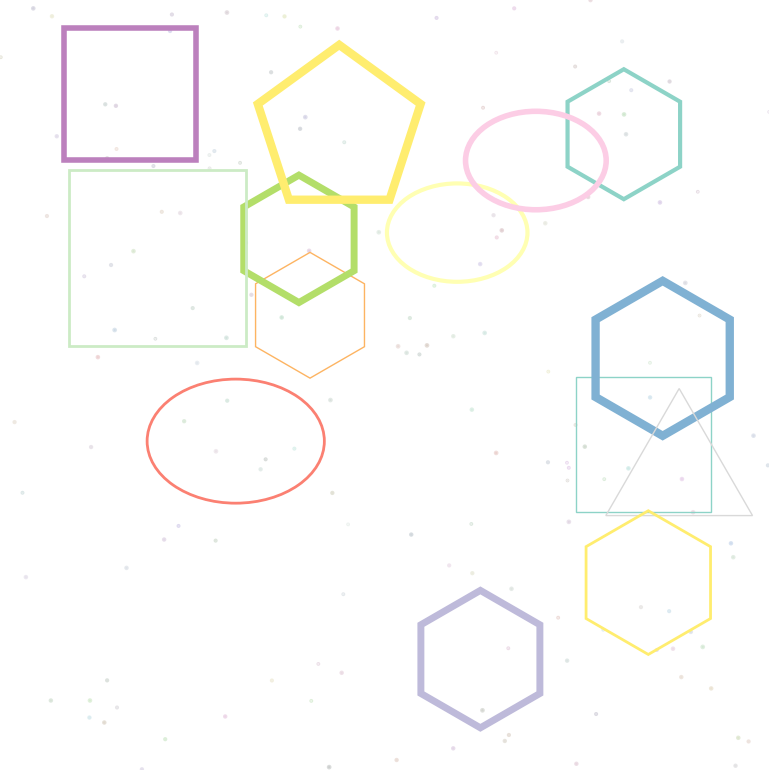[{"shape": "square", "thickness": 0.5, "radius": 0.44, "center": [0.835, 0.423]}, {"shape": "hexagon", "thickness": 1.5, "radius": 0.42, "center": [0.81, 0.826]}, {"shape": "oval", "thickness": 1.5, "radius": 0.46, "center": [0.594, 0.698]}, {"shape": "hexagon", "thickness": 2.5, "radius": 0.45, "center": [0.624, 0.144]}, {"shape": "oval", "thickness": 1, "radius": 0.58, "center": [0.306, 0.427]}, {"shape": "hexagon", "thickness": 3, "radius": 0.5, "center": [0.861, 0.535]}, {"shape": "hexagon", "thickness": 0.5, "radius": 0.41, "center": [0.403, 0.591]}, {"shape": "hexagon", "thickness": 2.5, "radius": 0.41, "center": [0.388, 0.69]}, {"shape": "oval", "thickness": 2, "radius": 0.46, "center": [0.696, 0.792]}, {"shape": "triangle", "thickness": 0.5, "radius": 0.55, "center": [0.882, 0.385]}, {"shape": "square", "thickness": 2, "radius": 0.43, "center": [0.169, 0.878]}, {"shape": "square", "thickness": 1, "radius": 0.57, "center": [0.205, 0.665]}, {"shape": "pentagon", "thickness": 3, "radius": 0.56, "center": [0.441, 0.831]}, {"shape": "hexagon", "thickness": 1, "radius": 0.47, "center": [0.842, 0.243]}]